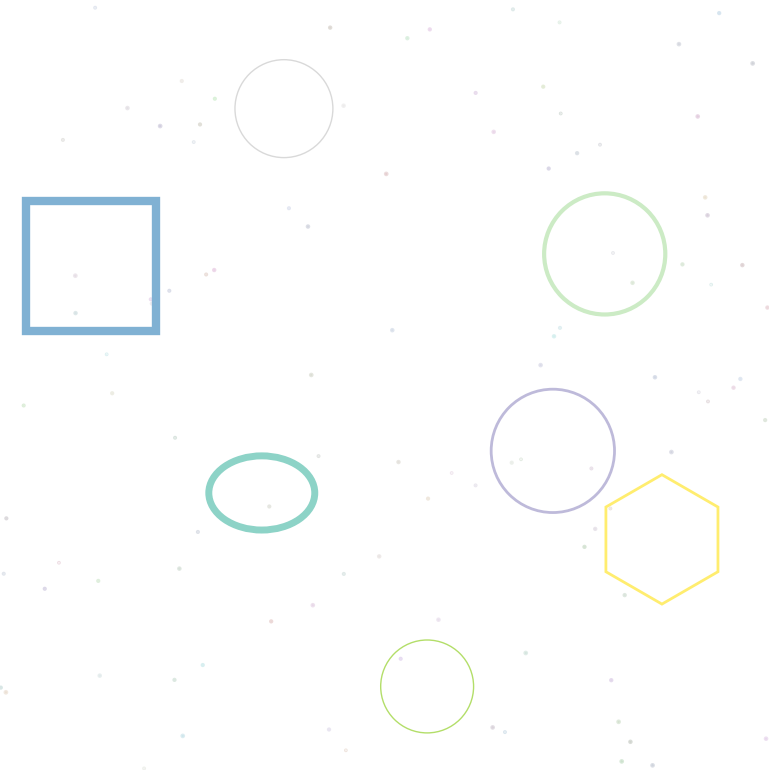[{"shape": "oval", "thickness": 2.5, "radius": 0.34, "center": [0.34, 0.36]}, {"shape": "circle", "thickness": 1, "radius": 0.4, "center": [0.718, 0.414]}, {"shape": "square", "thickness": 3, "radius": 0.42, "center": [0.118, 0.654]}, {"shape": "circle", "thickness": 0.5, "radius": 0.3, "center": [0.555, 0.108]}, {"shape": "circle", "thickness": 0.5, "radius": 0.32, "center": [0.369, 0.859]}, {"shape": "circle", "thickness": 1.5, "radius": 0.39, "center": [0.785, 0.67]}, {"shape": "hexagon", "thickness": 1, "radius": 0.42, "center": [0.86, 0.299]}]